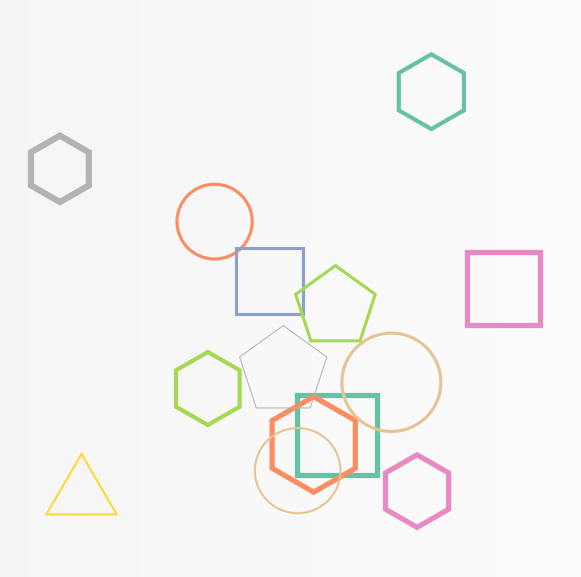[{"shape": "square", "thickness": 2.5, "radius": 0.35, "center": [0.579, 0.247]}, {"shape": "hexagon", "thickness": 2, "radius": 0.32, "center": [0.742, 0.84]}, {"shape": "circle", "thickness": 1.5, "radius": 0.32, "center": [0.369, 0.615]}, {"shape": "hexagon", "thickness": 2.5, "radius": 0.41, "center": [0.54, 0.23]}, {"shape": "square", "thickness": 1.5, "radius": 0.29, "center": [0.463, 0.513]}, {"shape": "square", "thickness": 2.5, "radius": 0.32, "center": [0.866, 0.5]}, {"shape": "hexagon", "thickness": 2.5, "radius": 0.31, "center": [0.718, 0.149]}, {"shape": "hexagon", "thickness": 2, "radius": 0.32, "center": [0.358, 0.326]}, {"shape": "pentagon", "thickness": 1.5, "radius": 0.36, "center": [0.577, 0.467]}, {"shape": "triangle", "thickness": 1, "radius": 0.35, "center": [0.14, 0.143]}, {"shape": "circle", "thickness": 1, "radius": 0.37, "center": [0.512, 0.184]}, {"shape": "circle", "thickness": 1.5, "radius": 0.43, "center": [0.673, 0.337]}, {"shape": "pentagon", "thickness": 0.5, "radius": 0.39, "center": [0.487, 0.357]}, {"shape": "hexagon", "thickness": 3, "radius": 0.29, "center": [0.103, 0.707]}]